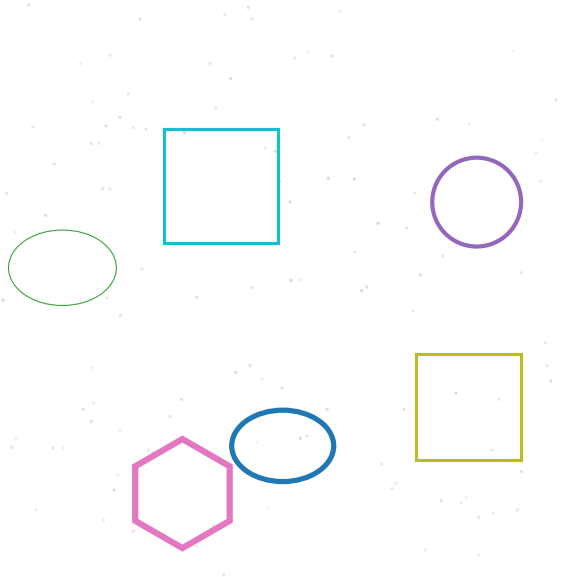[{"shape": "oval", "thickness": 2.5, "radius": 0.44, "center": [0.49, 0.227]}, {"shape": "oval", "thickness": 0.5, "radius": 0.47, "center": [0.108, 0.535]}, {"shape": "circle", "thickness": 2, "radius": 0.38, "center": [0.825, 0.649]}, {"shape": "hexagon", "thickness": 3, "radius": 0.47, "center": [0.316, 0.144]}, {"shape": "square", "thickness": 1.5, "radius": 0.46, "center": [0.811, 0.294]}, {"shape": "square", "thickness": 1.5, "radius": 0.49, "center": [0.383, 0.676]}]